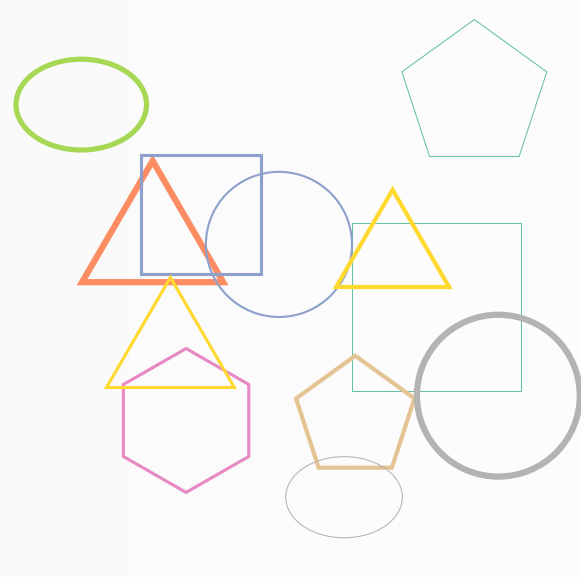[{"shape": "pentagon", "thickness": 0.5, "radius": 0.66, "center": [0.816, 0.834]}, {"shape": "square", "thickness": 0.5, "radius": 0.73, "center": [0.751, 0.468]}, {"shape": "triangle", "thickness": 3, "radius": 0.7, "center": [0.263, 0.581]}, {"shape": "square", "thickness": 1.5, "radius": 0.52, "center": [0.346, 0.628]}, {"shape": "circle", "thickness": 1, "radius": 0.63, "center": [0.48, 0.576]}, {"shape": "hexagon", "thickness": 1.5, "radius": 0.62, "center": [0.32, 0.271]}, {"shape": "oval", "thickness": 2.5, "radius": 0.56, "center": [0.14, 0.818]}, {"shape": "triangle", "thickness": 2, "radius": 0.56, "center": [0.675, 0.558]}, {"shape": "triangle", "thickness": 1.5, "radius": 0.64, "center": [0.293, 0.392]}, {"shape": "pentagon", "thickness": 2, "radius": 0.54, "center": [0.611, 0.276]}, {"shape": "circle", "thickness": 3, "radius": 0.7, "center": [0.857, 0.314]}, {"shape": "oval", "thickness": 0.5, "radius": 0.5, "center": [0.592, 0.138]}]